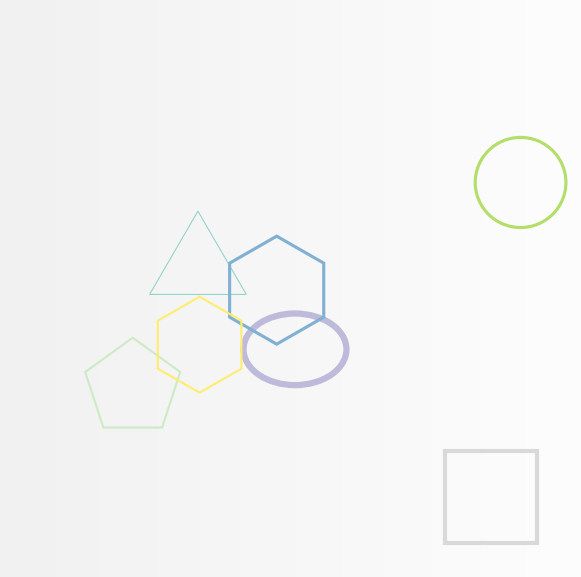[{"shape": "triangle", "thickness": 0.5, "radius": 0.48, "center": [0.341, 0.537]}, {"shape": "oval", "thickness": 3, "radius": 0.44, "center": [0.508, 0.394]}, {"shape": "hexagon", "thickness": 1.5, "radius": 0.47, "center": [0.476, 0.497]}, {"shape": "circle", "thickness": 1.5, "radius": 0.39, "center": [0.896, 0.683]}, {"shape": "square", "thickness": 2, "radius": 0.4, "center": [0.845, 0.139]}, {"shape": "pentagon", "thickness": 1, "radius": 0.43, "center": [0.228, 0.328]}, {"shape": "hexagon", "thickness": 1, "radius": 0.42, "center": [0.343, 0.402]}]